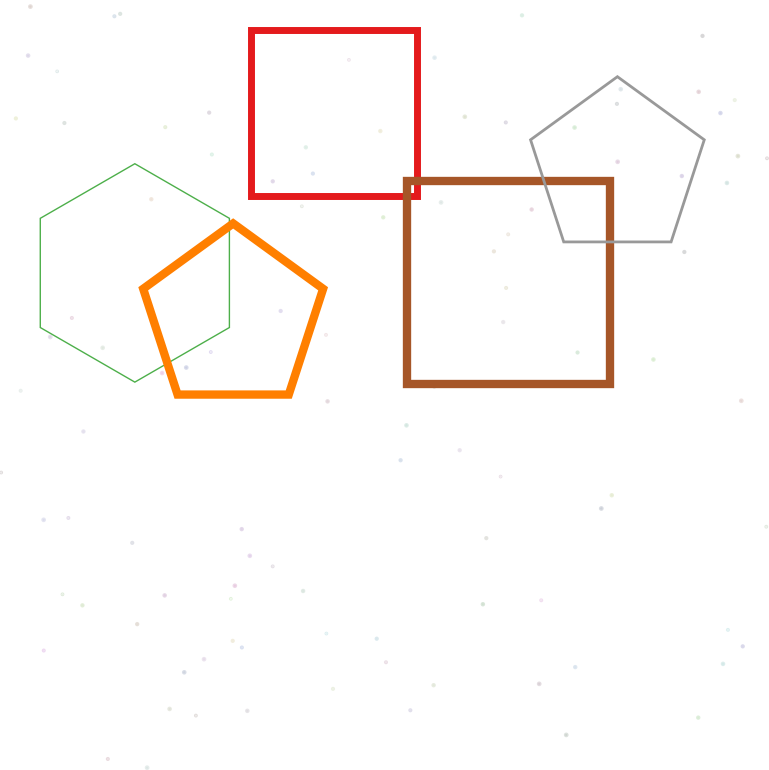[{"shape": "square", "thickness": 2.5, "radius": 0.54, "center": [0.434, 0.853]}, {"shape": "hexagon", "thickness": 0.5, "radius": 0.71, "center": [0.175, 0.646]}, {"shape": "pentagon", "thickness": 3, "radius": 0.61, "center": [0.303, 0.587]}, {"shape": "square", "thickness": 3, "radius": 0.66, "center": [0.66, 0.633]}, {"shape": "pentagon", "thickness": 1, "radius": 0.59, "center": [0.802, 0.782]}]